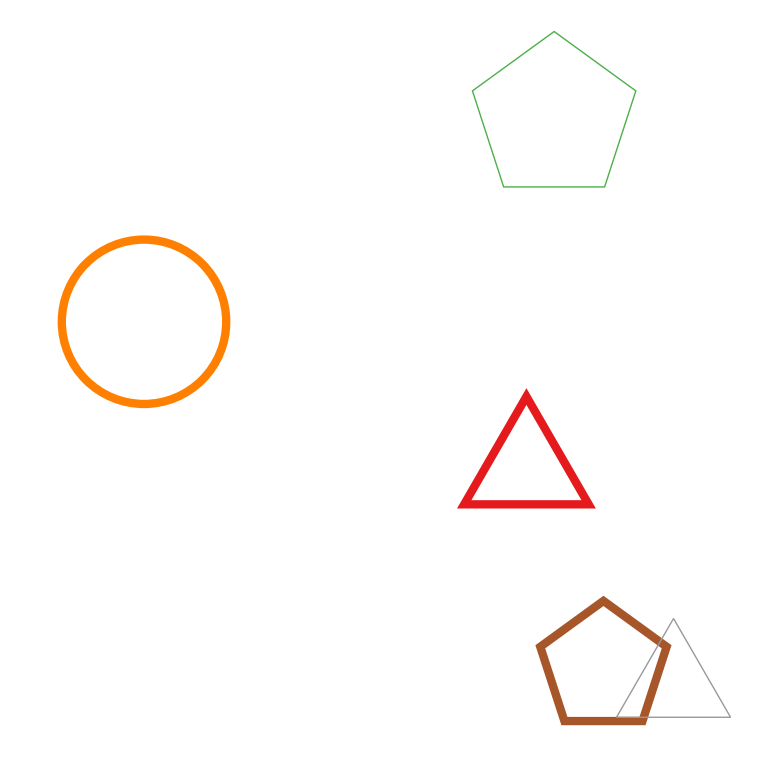[{"shape": "triangle", "thickness": 3, "radius": 0.47, "center": [0.684, 0.392]}, {"shape": "pentagon", "thickness": 0.5, "radius": 0.56, "center": [0.72, 0.848]}, {"shape": "circle", "thickness": 3, "radius": 0.53, "center": [0.187, 0.582]}, {"shape": "pentagon", "thickness": 3, "radius": 0.43, "center": [0.784, 0.133]}, {"shape": "triangle", "thickness": 0.5, "radius": 0.43, "center": [0.875, 0.111]}]